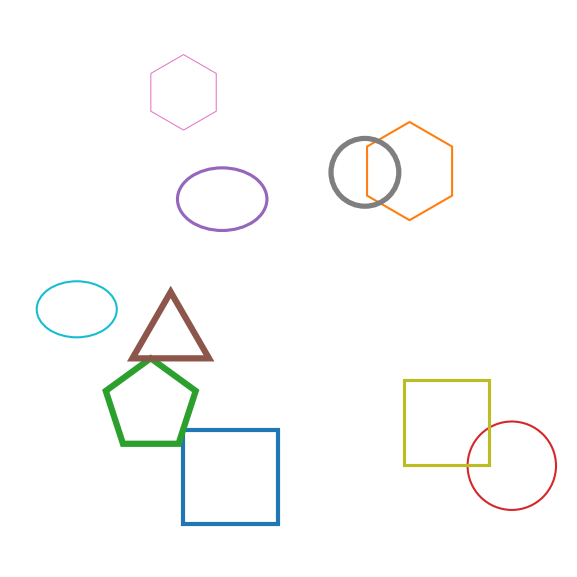[{"shape": "square", "thickness": 2, "radius": 0.41, "center": [0.399, 0.173]}, {"shape": "hexagon", "thickness": 1, "radius": 0.43, "center": [0.709, 0.703]}, {"shape": "pentagon", "thickness": 3, "radius": 0.41, "center": [0.261, 0.297]}, {"shape": "circle", "thickness": 1, "radius": 0.38, "center": [0.886, 0.193]}, {"shape": "oval", "thickness": 1.5, "radius": 0.39, "center": [0.385, 0.654]}, {"shape": "triangle", "thickness": 3, "radius": 0.38, "center": [0.296, 0.417]}, {"shape": "hexagon", "thickness": 0.5, "radius": 0.33, "center": [0.318, 0.839]}, {"shape": "circle", "thickness": 2.5, "radius": 0.29, "center": [0.632, 0.701]}, {"shape": "square", "thickness": 1.5, "radius": 0.37, "center": [0.773, 0.267]}, {"shape": "oval", "thickness": 1, "radius": 0.35, "center": [0.133, 0.464]}]